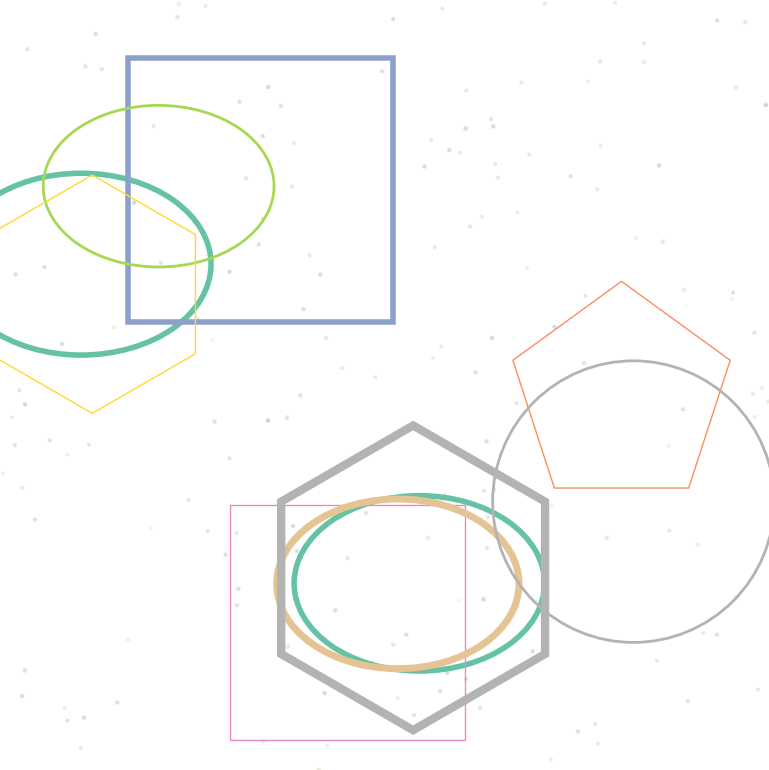[{"shape": "oval", "thickness": 2, "radius": 0.84, "center": [0.105, 0.657]}, {"shape": "oval", "thickness": 2, "radius": 0.81, "center": [0.545, 0.242]}, {"shape": "pentagon", "thickness": 0.5, "radius": 0.74, "center": [0.807, 0.486]}, {"shape": "square", "thickness": 2, "radius": 0.86, "center": [0.338, 0.753]}, {"shape": "square", "thickness": 0.5, "radius": 0.76, "center": [0.452, 0.192]}, {"shape": "oval", "thickness": 1, "radius": 0.75, "center": [0.206, 0.758]}, {"shape": "hexagon", "thickness": 0.5, "radius": 0.77, "center": [0.12, 0.618]}, {"shape": "oval", "thickness": 2.5, "radius": 0.79, "center": [0.517, 0.242]}, {"shape": "circle", "thickness": 1, "radius": 0.91, "center": [0.823, 0.349]}, {"shape": "hexagon", "thickness": 3, "radius": 0.99, "center": [0.537, 0.25]}]